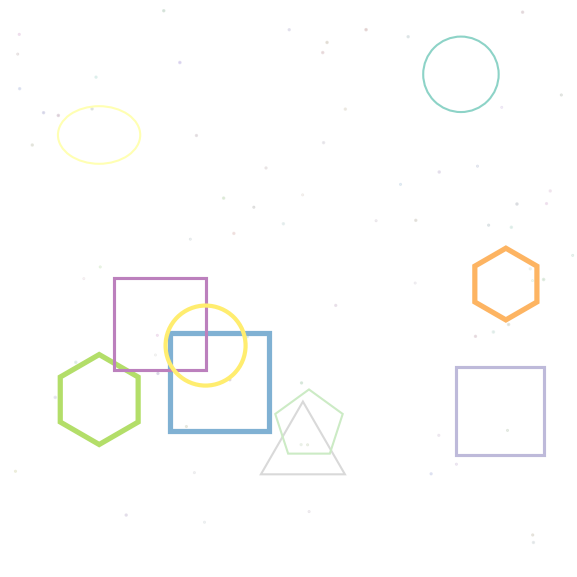[{"shape": "circle", "thickness": 1, "radius": 0.33, "center": [0.798, 0.87]}, {"shape": "oval", "thickness": 1, "radius": 0.36, "center": [0.172, 0.765]}, {"shape": "square", "thickness": 1.5, "radius": 0.38, "center": [0.865, 0.288]}, {"shape": "square", "thickness": 2.5, "radius": 0.43, "center": [0.38, 0.337]}, {"shape": "hexagon", "thickness": 2.5, "radius": 0.31, "center": [0.876, 0.507]}, {"shape": "hexagon", "thickness": 2.5, "radius": 0.39, "center": [0.172, 0.307]}, {"shape": "triangle", "thickness": 1, "radius": 0.42, "center": [0.525, 0.22]}, {"shape": "square", "thickness": 1.5, "radius": 0.4, "center": [0.278, 0.439]}, {"shape": "pentagon", "thickness": 1, "radius": 0.31, "center": [0.535, 0.263]}, {"shape": "circle", "thickness": 2, "radius": 0.35, "center": [0.356, 0.401]}]